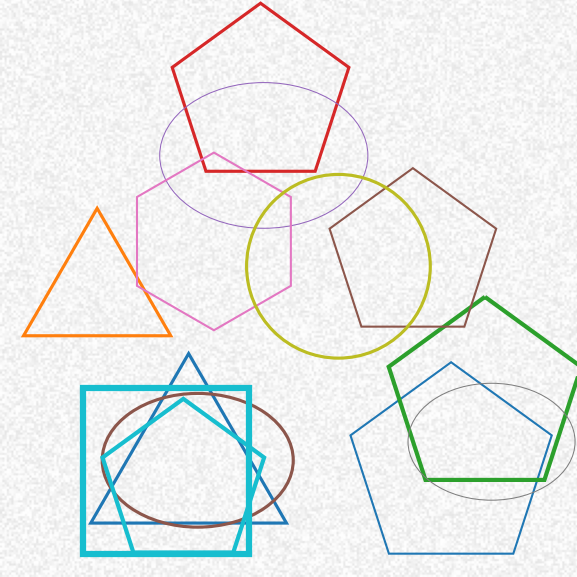[{"shape": "pentagon", "thickness": 1, "radius": 0.92, "center": [0.781, 0.189]}, {"shape": "triangle", "thickness": 1.5, "radius": 0.98, "center": [0.327, 0.191]}, {"shape": "triangle", "thickness": 1.5, "radius": 0.74, "center": [0.168, 0.491]}, {"shape": "pentagon", "thickness": 2, "radius": 0.88, "center": [0.84, 0.31]}, {"shape": "pentagon", "thickness": 1.5, "radius": 0.8, "center": [0.451, 0.833]}, {"shape": "oval", "thickness": 0.5, "radius": 0.9, "center": [0.457, 0.73]}, {"shape": "oval", "thickness": 1.5, "radius": 0.83, "center": [0.342, 0.202]}, {"shape": "pentagon", "thickness": 1, "radius": 0.76, "center": [0.715, 0.556]}, {"shape": "hexagon", "thickness": 1, "radius": 0.77, "center": [0.37, 0.581]}, {"shape": "oval", "thickness": 0.5, "radius": 0.72, "center": [0.851, 0.234]}, {"shape": "circle", "thickness": 1.5, "radius": 0.8, "center": [0.586, 0.538]}, {"shape": "square", "thickness": 3, "radius": 0.72, "center": [0.287, 0.183]}, {"shape": "pentagon", "thickness": 2, "radius": 0.74, "center": [0.317, 0.161]}]